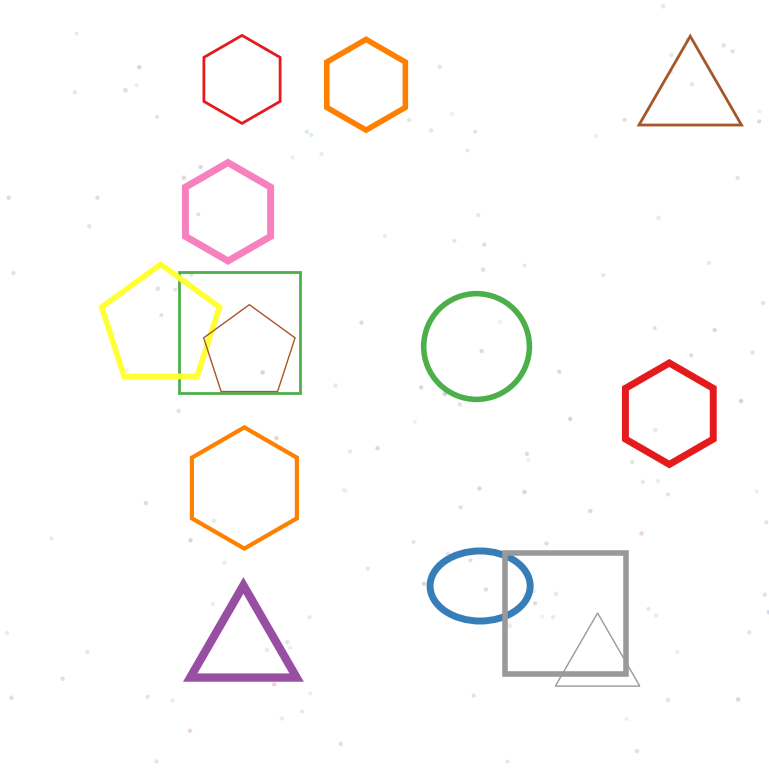[{"shape": "hexagon", "thickness": 2.5, "radius": 0.33, "center": [0.869, 0.463]}, {"shape": "hexagon", "thickness": 1, "radius": 0.29, "center": [0.314, 0.897]}, {"shape": "oval", "thickness": 2.5, "radius": 0.32, "center": [0.624, 0.239]}, {"shape": "circle", "thickness": 2, "radius": 0.34, "center": [0.619, 0.55]}, {"shape": "square", "thickness": 1, "radius": 0.39, "center": [0.311, 0.569]}, {"shape": "triangle", "thickness": 3, "radius": 0.4, "center": [0.316, 0.16]}, {"shape": "hexagon", "thickness": 1.5, "radius": 0.39, "center": [0.317, 0.366]}, {"shape": "hexagon", "thickness": 2, "radius": 0.29, "center": [0.475, 0.89]}, {"shape": "pentagon", "thickness": 2, "radius": 0.4, "center": [0.209, 0.576]}, {"shape": "triangle", "thickness": 1, "radius": 0.38, "center": [0.896, 0.876]}, {"shape": "pentagon", "thickness": 0.5, "radius": 0.31, "center": [0.324, 0.542]}, {"shape": "hexagon", "thickness": 2.5, "radius": 0.32, "center": [0.296, 0.725]}, {"shape": "triangle", "thickness": 0.5, "radius": 0.32, "center": [0.776, 0.141]}, {"shape": "square", "thickness": 2, "radius": 0.39, "center": [0.734, 0.203]}]